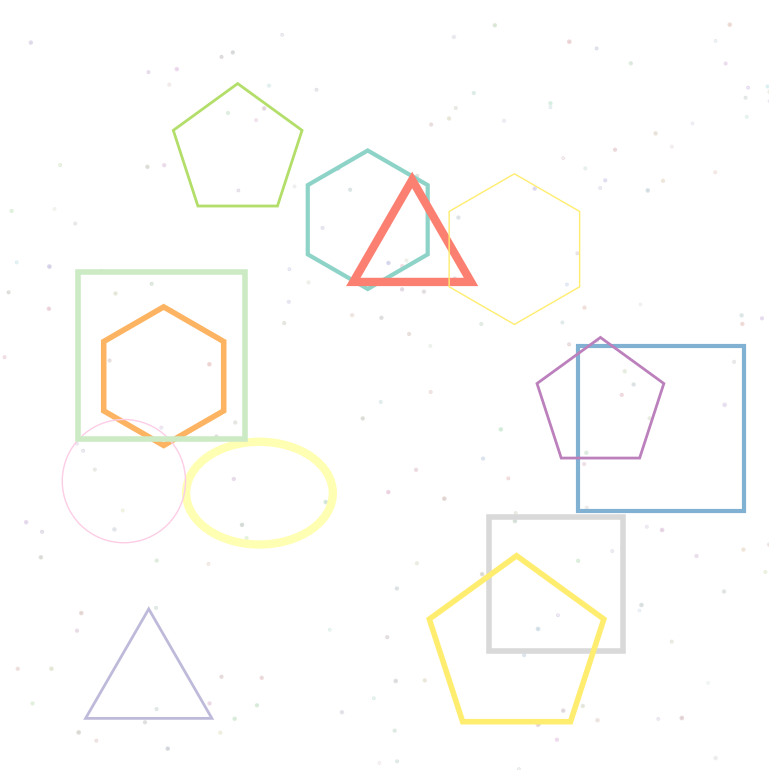[{"shape": "hexagon", "thickness": 1.5, "radius": 0.45, "center": [0.478, 0.715]}, {"shape": "oval", "thickness": 3, "radius": 0.48, "center": [0.337, 0.36]}, {"shape": "triangle", "thickness": 1, "radius": 0.47, "center": [0.193, 0.114]}, {"shape": "triangle", "thickness": 3, "radius": 0.44, "center": [0.535, 0.678]}, {"shape": "square", "thickness": 1.5, "radius": 0.54, "center": [0.859, 0.444]}, {"shape": "hexagon", "thickness": 2, "radius": 0.45, "center": [0.213, 0.511]}, {"shape": "pentagon", "thickness": 1, "radius": 0.44, "center": [0.309, 0.804]}, {"shape": "circle", "thickness": 0.5, "radius": 0.4, "center": [0.161, 0.375]}, {"shape": "square", "thickness": 2, "radius": 0.43, "center": [0.722, 0.242]}, {"shape": "pentagon", "thickness": 1, "radius": 0.43, "center": [0.78, 0.475]}, {"shape": "square", "thickness": 2, "radius": 0.54, "center": [0.21, 0.538]}, {"shape": "pentagon", "thickness": 2, "radius": 0.6, "center": [0.671, 0.159]}, {"shape": "hexagon", "thickness": 0.5, "radius": 0.49, "center": [0.668, 0.676]}]